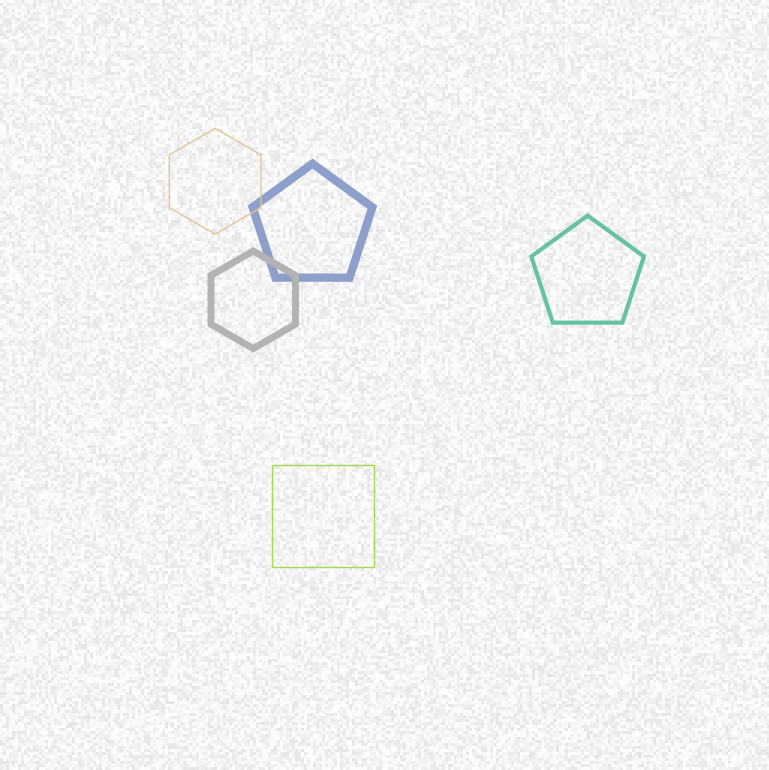[{"shape": "pentagon", "thickness": 1.5, "radius": 0.38, "center": [0.763, 0.643]}, {"shape": "pentagon", "thickness": 3, "radius": 0.41, "center": [0.406, 0.706]}, {"shape": "square", "thickness": 0.5, "radius": 0.33, "center": [0.419, 0.33]}, {"shape": "hexagon", "thickness": 0.5, "radius": 0.34, "center": [0.279, 0.765]}, {"shape": "hexagon", "thickness": 2.5, "radius": 0.32, "center": [0.329, 0.611]}]